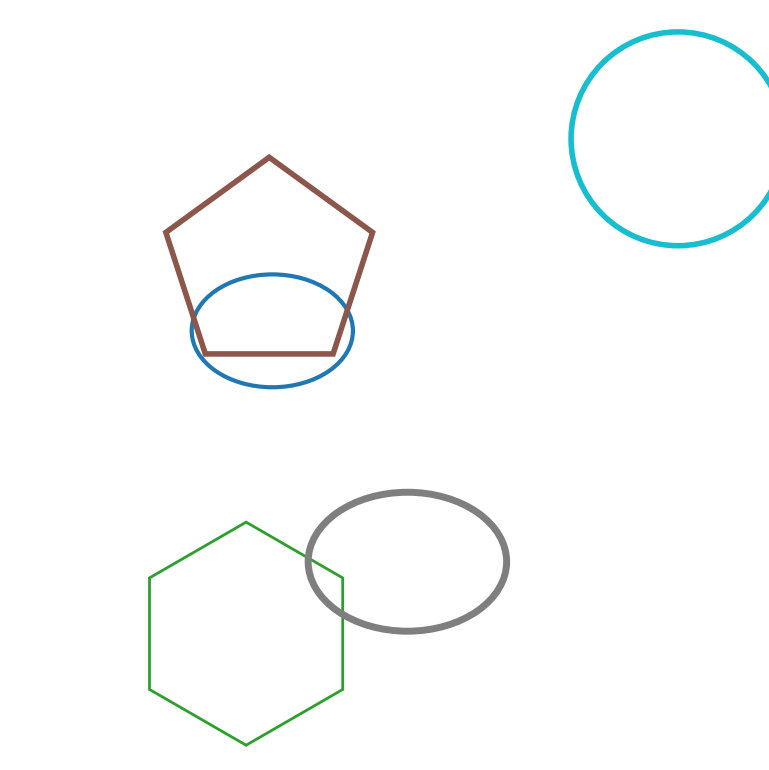[{"shape": "oval", "thickness": 1.5, "radius": 0.52, "center": [0.354, 0.57]}, {"shape": "hexagon", "thickness": 1, "radius": 0.72, "center": [0.32, 0.177]}, {"shape": "pentagon", "thickness": 2, "radius": 0.71, "center": [0.35, 0.655]}, {"shape": "oval", "thickness": 2.5, "radius": 0.64, "center": [0.529, 0.27]}, {"shape": "circle", "thickness": 2, "radius": 0.69, "center": [0.88, 0.82]}]